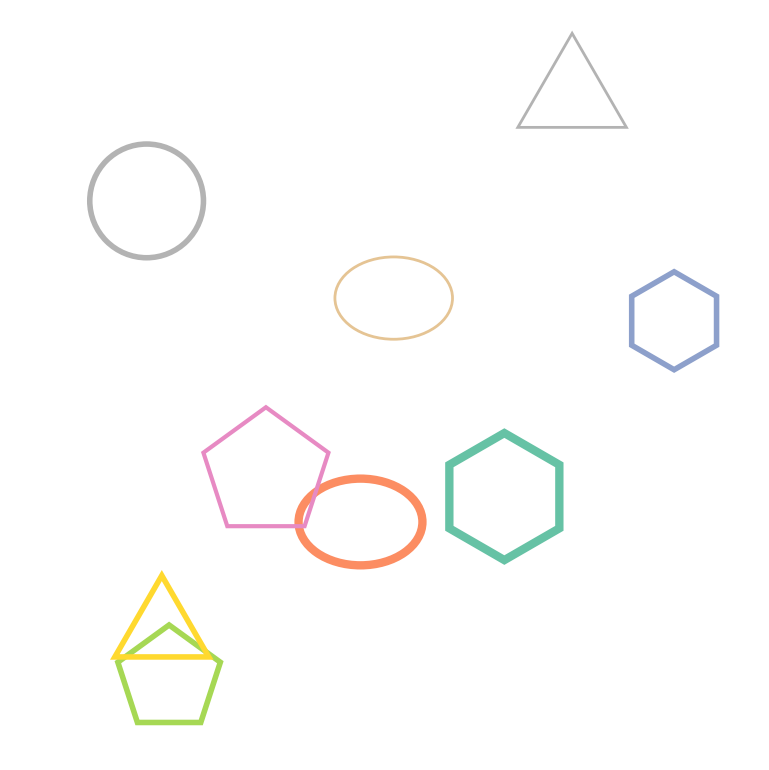[{"shape": "hexagon", "thickness": 3, "radius": 0.41, "center": [0.655, 0.355]}, {"shape": "oval", "thickness": 3, "radius": 0.4, "center": [0.468, 0.322]}, {"shape": "hexagon", "thickness": 2, "radius": 0.32, "center": [0.875, 0.583]}, {"shape": "pentagon", "thickness": 1.5, "radius": 0.43, "center": [0.345, 0.386]}, {"shape": "pentagon", "thickness": 2, "radius": 0.35, "center": [0.22, 0.118]}, {"shape": "triangle", "thickness": 2, "radius": 0.35, "center": [0.21, 0.182]}, {"shape": "oval", "thickness": 1, "radius": 0.38, "center": [0.511, 0.613]}, {"shape": "circle", "thickness": 2, "radius": 0.37, "center": [0.19, 0.739]}, {"shape": "triangle", "thickness": 1, "radius": 0.41, "center": [0.743, 0.875]}]